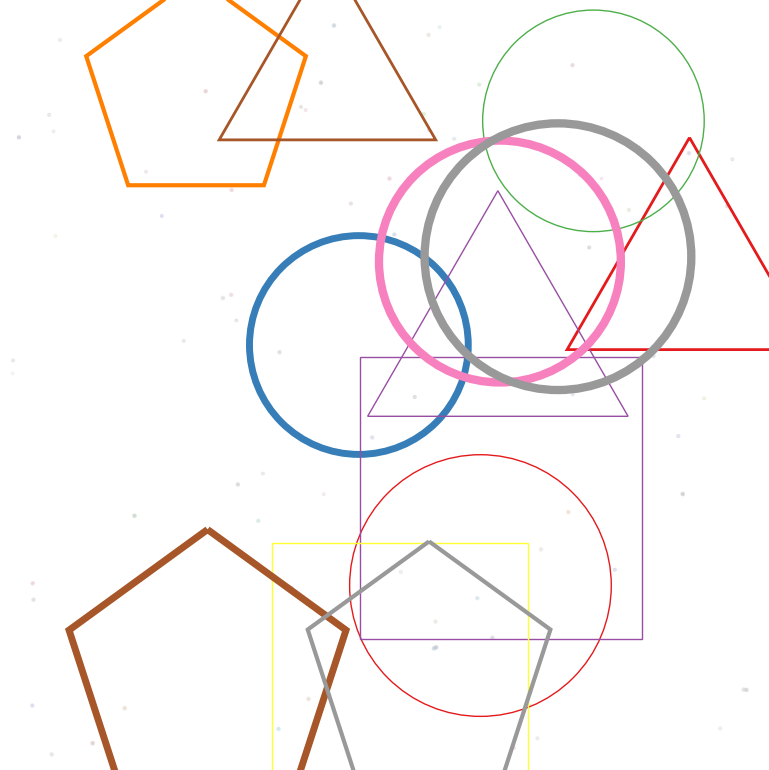[{"shape": "circle", "thickness": 0.5, "radius": 0.85, "center": [0.624, 0.24]}, {"shape": "triangle", "thickness": 1, "radius": 0.92, "center": [0.895, 0.638]}, {"shape": "circle", "thickness": 2.5, "radius": 0.71, "center": [0.466, 0.552]}, {"shape": "circle", "thickness": 0.5, "radius": 0.72, "center": [0.771, 0.843]}, {"shape": "square", "thickness": 0.5, "radius": 0.92, "center": [0.651, 0.353]}, {"shape": "triangle", "thickness": 0.5, "radius": 0.98, "center": [0.647, 0.557]}, {"shape": "pentagon", "thickness": 1.5, "radius": 0.75, "center": [0.255, 0.881]}, {"shape": "square", "thickness": 0.5, "radius": 0.83, "center": [0.519, 0.129]}, {"shape": "pentagon", "thickness": 2.5, "radius": 0.95, "center": [0.27, 0.123]}, {"shape": "triangle", "thickness": 1, "radius": 0.81, "center": [0.425, 0.9]}, {"shape": "circle", "thickness": 3, "radius": 0.79, "center": [0.649, 0.66]}, {"shape": "circle", "thickness": 3, "radius": 0.87, "center": [0.725, 0.667]}, {"shape": "pentagon", "thickness": 1.5, "radius": 0.83, "center": [0.557, 0.131]}]